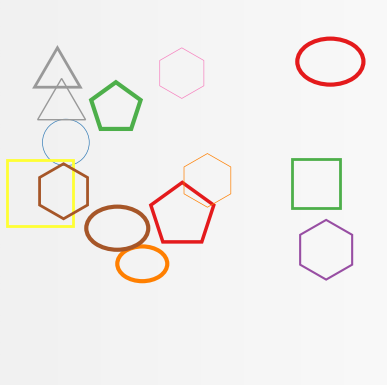[{"shape": "oval", "thickness": 3, "radius": 0.43, "center": [0.853, 0.84]}, {"shape": "pentagon", "thickness": 2.5, "radius": 0.43, "center": [0.47, 0.441]}, {"shape": "circle", "thickness": 0.5, "radius": 0.3, "center": [0.17, 0.63]}, {"shape": "square", "thickness": 2, "radius": 0.31, "center": [0.815, 0.523]}, {"shape": "pentagon", "thickness": 3, "radius": 0.34, "center": [0.299, 0.719]}, {"shape": "hexagon", "thickness": 1.5, "radius": 0.39, "center": [0.842, 0.351]}, {"shape": "hexagon", "thickness": 0.5, "radius": 0.35, "center": [0.535, 0.531]}, {"shape": "oval", "thickness": 3, "radius": 0.32, "center": [0.367, 0.315]}, {"shape": "square", "thickness": 2, "radius": 0.43, "center": [0.103, 0.498]}, {"shape": "oval", "thickness": 3, "radius": 0.4, "center": [0.303, 0.407]}, {"shape": "hexagon", "thickness": 2, "radius": 0.36, "center": [0.164, 0.503]}, {"shape": "hexagon", "thickness": 0.5, "radius": 0.33, "center": [0.469, 0.81]}, {"shape": "triangle", "thickness": 1, "radius": 0.36, "center": [0.159, 0.725]}, {"shape": "triangle", "thickness": 2, "radius": 0.34, "center": [0.148, 0.808]}]